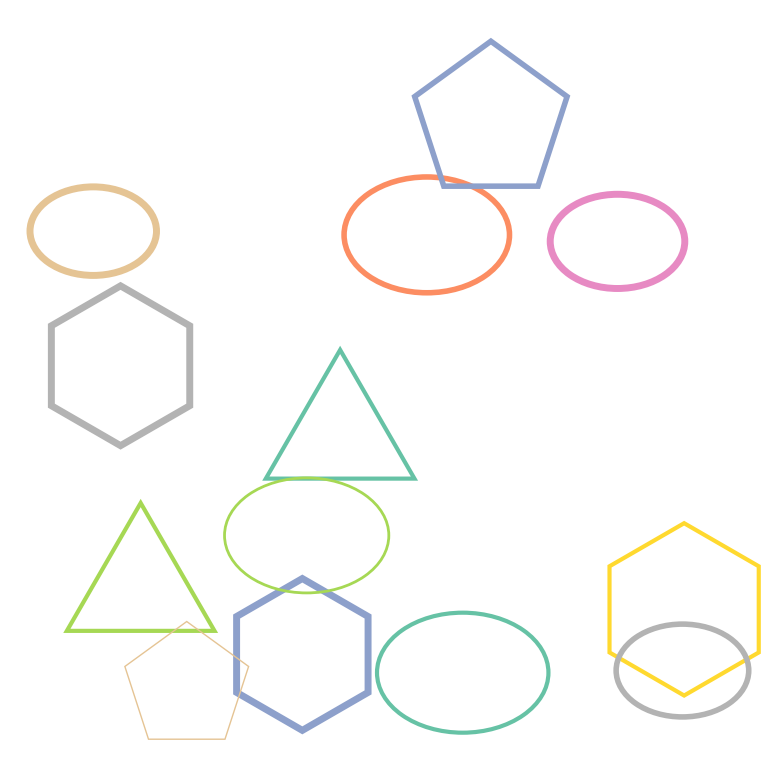[{"shape": "triangle", "thickness": 1.5, "radius": 0.56, "center": [0.442, 0.434]}, {"shape": "oval", "thickness": 1.5, "radius": 0.56, "center": [0.601, 0.126]}, {"shape": "oval", "thickness": 2, "radius": 0.54, "center": [0.554, 0.695]}, {"shape": "hexagon", "thickness": 2.5, "radius": 0.49, "center": [0.393, 0.15]}, {"shape": "pentagon", "thickness": 2, "radius": 0.52, "center": [0.638, 0.842]}, {"shape": "oval", "thickness": 2.5, "radius": 0.44, "center": [0.802, 0.687]}, {"shape": "oval", "thickness": 1, "radius": 0.53, "center": [0.398, 0.305]}, {"shape": "triangle", "thickness": 1.5, "radius": 0.55, "center": [0.183, 0.236]}, {"shape": "hexagon", "thickness": 1.5, "radius": 0.56, "center": [0.888, 0.209]}, {"shape": "pentagon", "thickness": 0.5, "radius": 0.42, "center": [0.243, 0.108]}, {"shape": "oval", "thickness": 2.5, "radius": 0.41, "center": [0.121, 0.7]}, {"shape": "hexagon", "thickness": 2.5, "radius": 0.52, "center": [0.157, 0.525]}, {"shape": "oval", "thickness": 2, "radius": 0.43, "center": [0.886, 0.129]}]